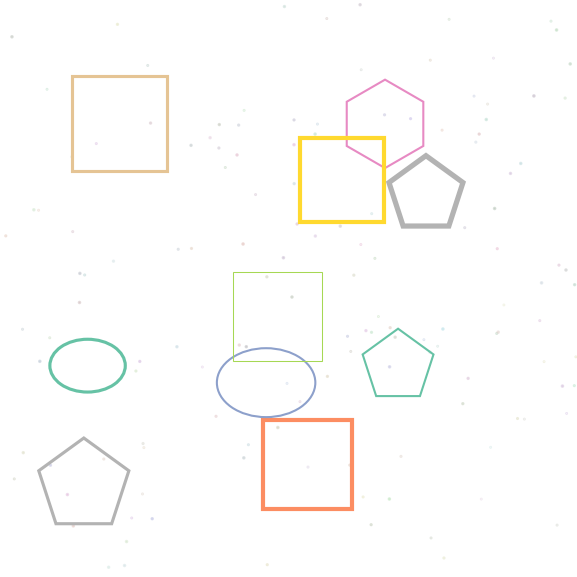[{"shape": "oval", "thickness": 1.5, "radius": 0.33, "center": [0.152, 0.366]}, {"shape": "pentagon", "thickness": 1, "radius": 0.32, "center": [0.689, 0.365]}, {"shape": "square", "thickness": 2, "radius": 0.38, "center": [0.533, 0.195]}, {"shape": "oval", "thickness": 1, "radius": 0.43, "center": [0.461, 0.337]}, {"shape": "hexagon", "thickness": 1, "radius": 0.38, "center": [0.667, 0.785]}, {"shape": "square", "thickness": 0.5, "radius": 0.38, "center": [0.481, 0.451]}, {"shape": "square", "thickness": 2, "radius": 0.36, "center": [0.592, 0.688]}, {"shape": "square", "thickness": 1.5, "radius": 0.41, "center": [0.207, 0.785]}, {"shape": "pentagon", "thickness": 2.5, "radius": 0.34, "center": [0.738, 0.662]}, {"shape": "pentagon", "thickness": 1.5, "radius": 0.41, "center": [0.145, 0.159]}]